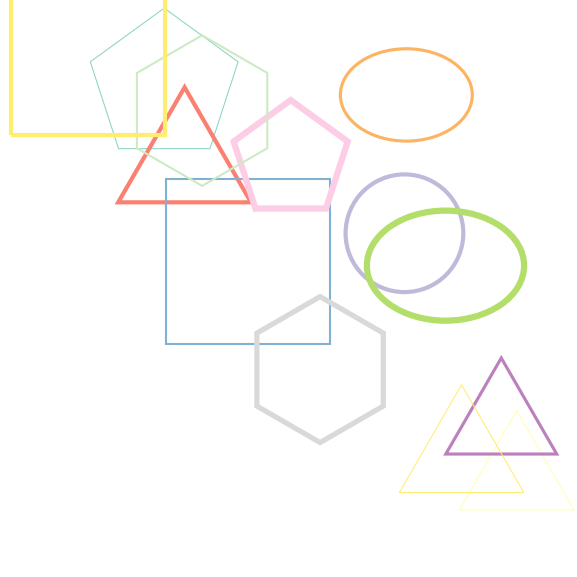[{"shape": "pentagon", "thickness": 0.5, "radius": 0.67, "center": [0.284, 0.851]}, {"shape": "triangle", "thickness": 0.5, "radius": 0.57, "center": [0.895, 0.173]}, {"shape": "circle", "thickness": 2, "radius": 0.51, "center": [0.7, 0.595]}, {"shape": "triangle", "thickness": 2, "radius": 0.66, "center": [0.32, 0.715]}, {"shape": "square", "thickness": 1, "radius": 0.71, "center": [0.429, 0.546]}, {"shape": "oval", "thickness": 1.5, "radius": 0.57, "center": [0.704, 0.835]}, {"shape": "oval", "thickness": 3, "radius": 0.68, "center": [0.771, 0.539]}, {"shape": "pentagon", "thickness": 3, "radius": 0.52, "center": [0.503, 0.722]}, {"shape": "hexagon", "thickness": 2.5, "radius": 0.63, "center": [0.554, 0.359]}, {"shape": "triangle", "thickness": 1.5, "radius": 0.55, "center": [0.868, 0.268]}, {"shape": "hexagon", "thickness": 1, "radius": 0.65, "center": [0.35, 0.808]}, {"shape": "square", "thickness": 2, "radius": 0.67, "center": [0.153, 0.898]}, {"shape": "triangle", "thickness": 0.5, "radius": 0.62, "center": [0.799, 0.208]}]